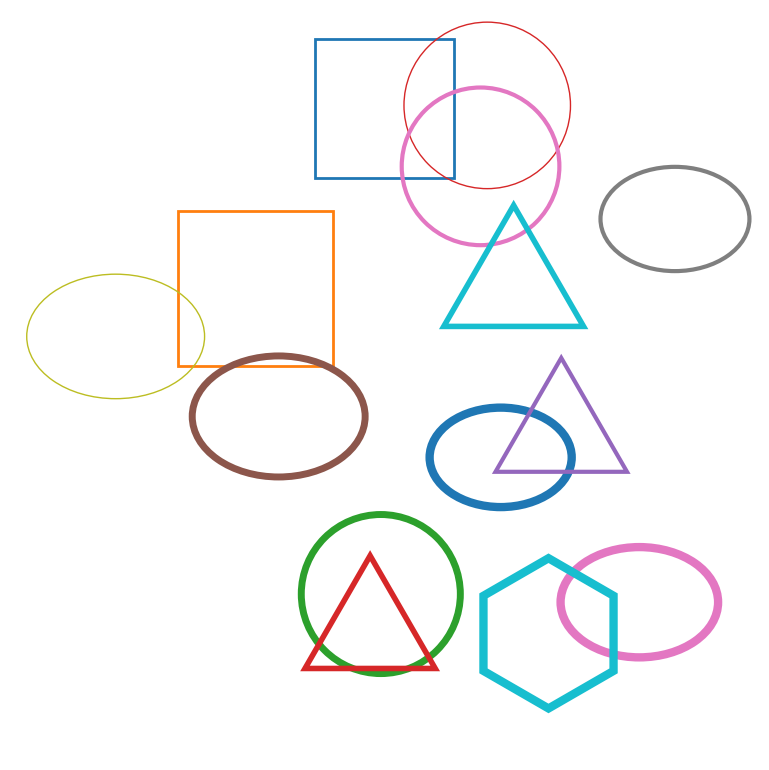[{"shape": "oval", "thickness": 3, "radius": 0.46, "center": [0.65, 0.406]}, {"shape": "square", "thickness": 1, "radius": 0.45, "center": [0.499, 0.859]}, {"shape": "square", "thickness": 1, "radius": 0.51, "center": [0.332, 0.625]}, {"shape": "circle", "thickness": 2.5, "radius": 0.52, "center": [0.495, 0.229]}, {"shape": "triangle", "thickness": 2, "radius": 0.49, "center": [0.481, 0.181]}, {"shape": "circle", "thickness": 0.5, "radius": 0.54, "center": [0.633, 0.863]}, {"shape": "triangle", "thickness": 1.5, "radius": 0.49, "center": [0.729, 0.437]}, {"shape": "oval", "thickness": 2.5, "radius": 0.56, "center": [0.362, 0.459]}, {"shape": "circle", "thickness": 1.5, "radius": 0.51, "center": [0.624, 0.784]}, {"shape": "oval", "thickness": 3, "radius": 0.51, "center": [0.83, 0.218]}, {"shape": "oval", "thickness": 1.5, "radius": 0.48, "center": [0.877, 0.716]}, {"shape": "oval", "thickness": 0.5, "radius": 0.58, "center": [0.15, 0.563]}, {"shape": "hexagon", "thickness": 3, "radius": 0.49, "center": [0.712, 0.177]}, {"shape": "triangle", "thickness": 2, "radius": 0.52, "center": [0.667, 0.628]}]